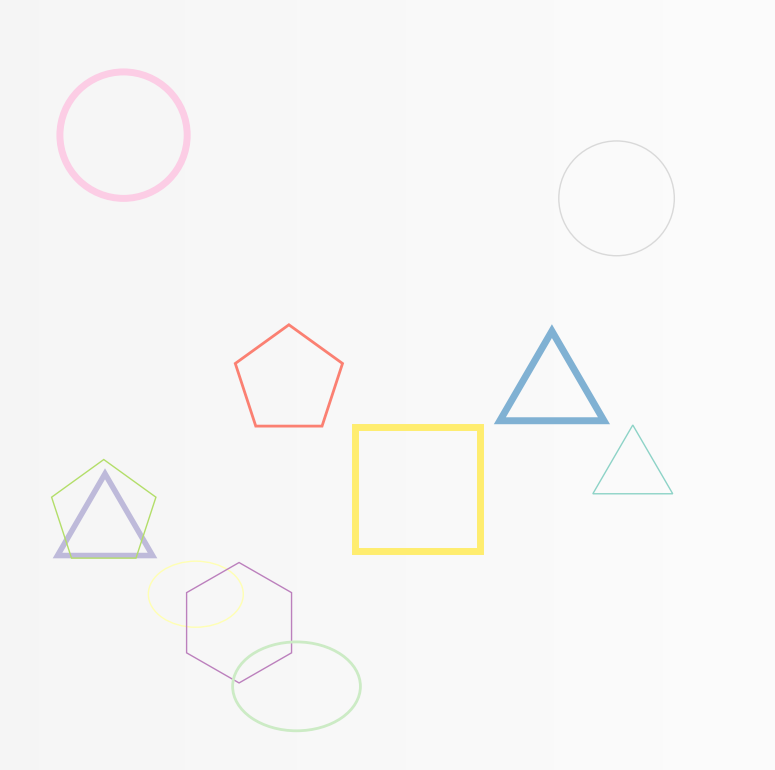[{"shape": "triangle", "thickness": 0.5, "radius": 0.3, "center": [0.816, 0.388]}, {"shape": "oval", "thickness": 0.5, "radius": 0.31, "center": [0.253, 0.228]}, {"shape": "triangle", "thickness": 2, "radius": 0.35, "center": [0.135, 0.314]}, {"shape": "pentagon", "thickness": 1, "radius": 0.36, "center": [0.373, 0.505]}, {"shape": "triangle", "thickness": 2.5, "radius": 0.39, "center": [0.712, 0.492]}, {"shape": "pentagon", "thickness": 0.5, "radius": 0.35, "center": [0.134, 0.332]}, {"shape": "circle", "thickness": 2.5, "radius": 0.41, "center": [0.159, 0.824]}, {"shape": "circle", "thickness": 0.5, "radius": 0.37, "center": [0.796, 0.742]}, {"shape": "hexagon", "thickness": 0.5, "radius": 0.39, "center": [0.308, 0.191]}, {"shape": "oval", "thickness": 1, "radius": 0.41, "center": [0.383, 0.109]}, {"shape": "square", "thickness": 2.5, "radius": 0.4, "center": [0.539, 0.365]}]